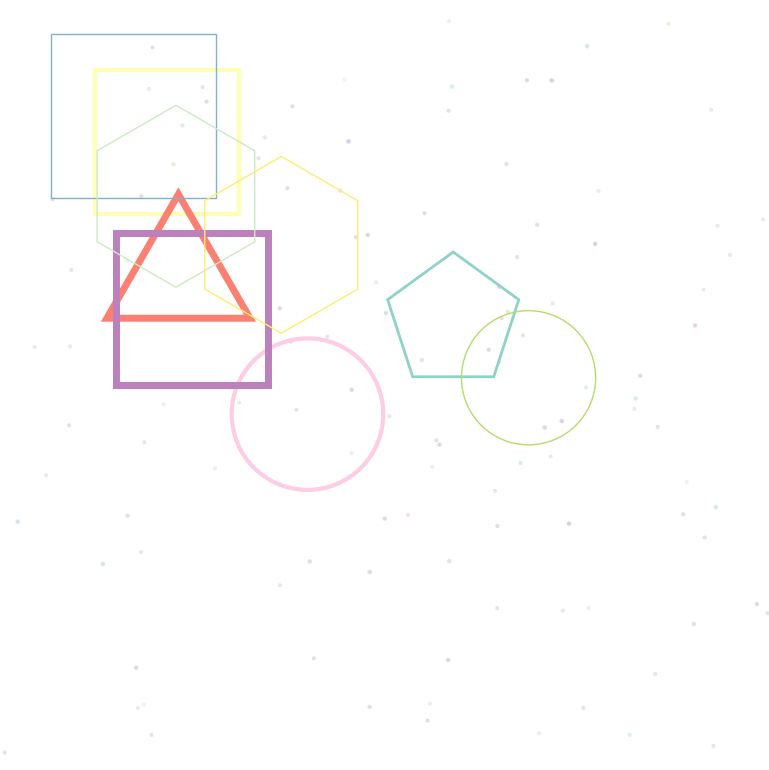[{"shape": "pentagon", "thickness": 1, "radius": 0.45, "center": [0.589, 0.583]}, {"shape": "square", "thickness": 1.5, "radius": 0.47, "center": [0.217, 0.815]}, {"shape": "triangle", "thickness": 2.5, "radius": 0.54, "center": [0.232, 0.64]}, {"shape": "square", "thickness": 0.5, "radius": 0.54, "center": [0.173, 0.849]}, {"shape": "circle", "thickness": 0.5, "radius": 0.44, "center": [0.686, 0.509]}, {"shape": "circle", "thickness": 1.5, "radius": 0.49, "center": [0.399, 0.462]}, {"shape": "square", "thickness": 2.5, "radius": 0.49, "center": [0.249, 0.599]}, {"shape": "hexagon", "thickness": 0.5, "radius": 0.59, "center": [0.228, 0.745]}, {"shape": "hexagon", "thickness": 0.5, "radius": 0.57, "center": [0.365, 0.682]}]